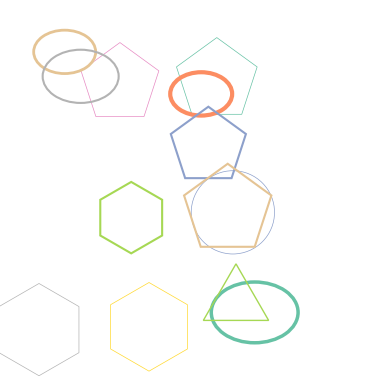[{"shape": "oval", "thickness": 2.5, "radius": 0.56, "center": [0.662, 0.189]}, {"shape": "pentagon", "thickness": 0.5, "radius": 0.55, "center": [0.563, 0.792]}, {"shape": "oval", "thickness": 3, "radius": 0.4, "center": [0.523, 0.756]}, {"shape": "circle", "thickness": 0.5, "radius": 0.54, "center": [0.605, 0.448]}, {"shape": "pentagon", "thickness": 1.5, "radius": 0.51, "center": [0.541, 0.62]}, {"shape": "pentagon", "thickness": 0.5, "radius": 0.53, "center": [0.312, 0.783]}, {"shape": "hexagon", "thickness": 1.5, "radius": 0.46, "center": [0.341, 0.435]}, {"shape": "triangle", "thickness": 1, "radius": 0.49, "center": [0.613, 0.217]}, {"shape": "hexagon", "thickness": 0.5, "radius": 0.58, "center": [0.387, 0.151]}, {"shape": "oval", "thickness": 2, "radius": 0.4, "center": [0.168, 0.865]}, {"shape": "pentagon", "thickness": 1.5, "radius": 0.6, "center": [0.591, 0.455]}, {"shape": "hexagon", "thickness": 0.5, "radius": 0.6, "center": [0.101, 0.144]}, {"shape": "oval", "thickness": 1.5, "radius": 0.49, "center": [0.21, 0.802]}]